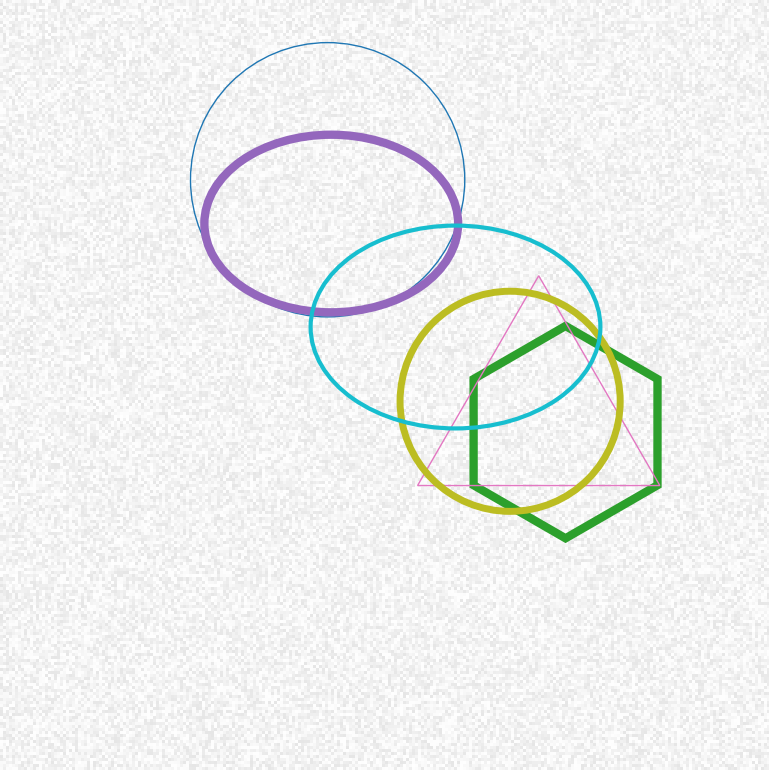[{"shape": "circle", "thickness": 0.5, "radius": 0.89, "center": [0.425, 0.767]}, {"shape": "hexagon", "thickness": 3, "radius": 0.69, "center": [0.734, 0.439]}, {"shape": "oval", "thickness": 3, "radius": 0.82, "center": [0.43, 0.71]}, {"shape": "triangle", "thickness": 0.5, "radius": 0.91, "center": [0.7, 0.46]}, {"shape": "circle", "thickness": 2.5, "radius": 0.71, "center": [0.663, 0.479]}, {"shape": "oval", "thickness": 1.5, "radius": 0.94, "center": [0.592, 0.575]}]